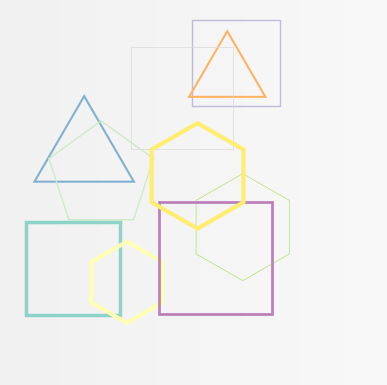[{"shape": "square", "thickness": 2.5, "radius": 0.61, "center": [0.188, 0.302]}, {"shape": "hexagon", "thickness": 3, "radius": 0.53, "center": [0.327, 0.267]}, {"shape": "square", "thickness": 1, "radius": 0.56, "center": [0.61, 0.836]}, {"shape": "triangle", "thickness": 1.5, "radius": 0.74, "center": [0.217, 0.602]}, {"shape": "triangle", "thickness": 1.5, "radius": 0.57, "center": [0.586, 0.805]}, {"shape": "hexagon", "thickness": 0.5, "radius": 0.69, "center": [0.626, 0.41]}, {"shape": "square", "thickness": 0.5, "radius": 0.66, "center": [0.47, 0.745]}, {"shape": "square", "thickness": 2, "radius": 0.73, "center": [0.557, 0.331]}, {"shape": "pentagon", "thickness": 1, "radius": 0.71, "center": [0.261, 0.544]}, {"shape": "hexagon", "thickness": 3, "radius": 0.68, "center": [0.51, 0.543]}]